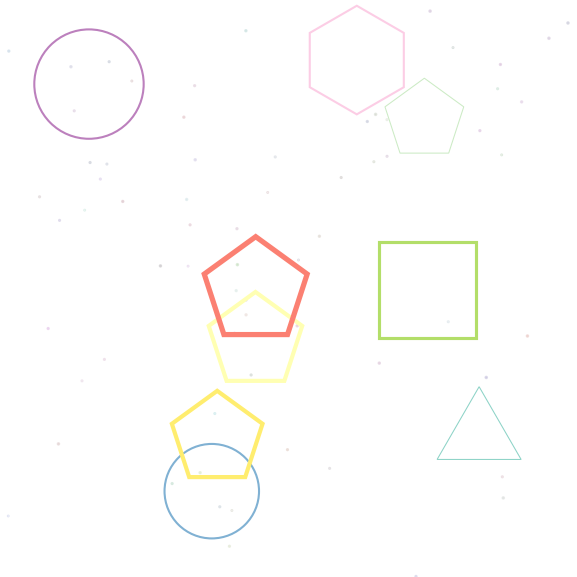[{"shape": "triangle", "thickness": 0.5, "radius": 0.42, "center": [0.83, 0.246]}, {"shape": "pentagon", "thickness": 2, "radius": 0.43, "center": [0.442, 0.408]}, {"shape": "pentagon", "thickness": 2.5, "radius": 0.47, "center": [0.443, 0.496]}, {"shape": "circle", "thickness": 1, "radius": 0.41, "center": [0.367, 0.149]}, {"shape": "square", "thickness": 1.5, "radius": 0.42, "center": [0.741, 0.497]}, {"shape": "hexagon", "thickness": 1, "radius": 0.47, "center": [0.618, 0.895]}, {"shape": "circle", "thickness": 1, "radius": 0.47, "center": [0.154, 0.854]}, {"shape": "pentagon", "thickness": 0.5, "radius": 0.36, "center": [0.735, 0.792]}, {"shape": "pentagon", "thickness": 2, "radius": 0.41, "center": [0.376, 0.24]}]